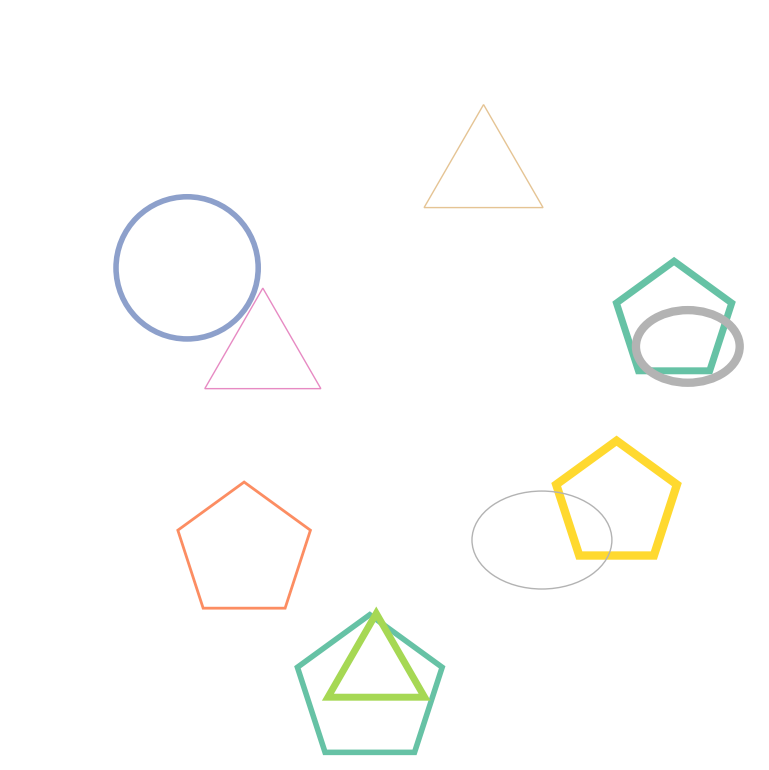[{"shape": "pentagon", "thickness": 2, "radius": 0.49, "center": [0.48, 0.103]}, {"shape": "pentagon", "thickness": 2.5, "radius": 0.39, "center": [0.875, 0.582]}, {"shape": "pentagon", "thickness": 1, "radius": 0.45, "center": [0.317, 0.283]}, {"shape": "circle", "thickness": 2, "radius": 0.46, "center": [0.243, 0.652]}, {"shape": "triangle", "thickness": 0.5, "radius": 0.44, "center": [0.341, 0.539]}, {"shape": "triangle", "thickness": 2.5, "radius": 0.36, "center": [0.489, 0.131]}, {"shape": "pentagon", "thickness": 3, "radius": 0.41, "center": [0.801, 0.345]}, {"shape": "triangle", "thickness": 0.5, "radius": 0.45, "center": [0.628, 0.775]}, {"shape": "oval", "thickness": 0.5, "radius": 0.45, "center": [0.704, 0.299]}, {"shape": "oval", "thickness": 3, "radius": 0.34, "center": [0.893, 0.55]}]